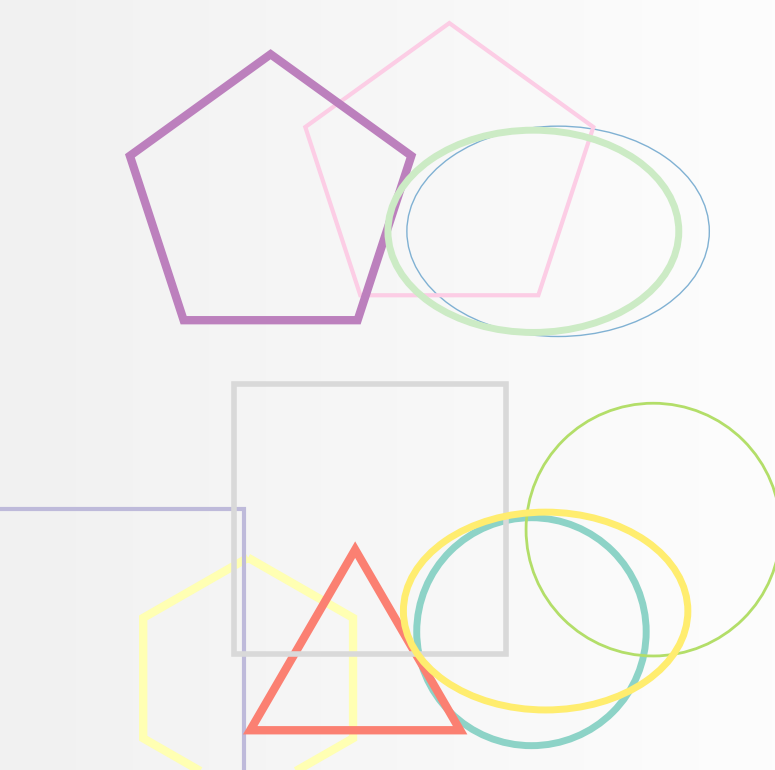[{"shape": "circle", "thickness": 2.5, "radius": 0.74, "center": [0.686, 0.18]}, {"shape": "hexagon", "thickness": 3, "radius": 0.78, "center": [0.32, 0.119]}, {"shape": "square", "thickness": 1.5, "radius": 0.87, "center": [0.14, 0.164]}, {"shape": "triangle", "thickness": 3, "radius": 0.78, "center": [0.458, 0.13]}, {"shape": "oval", "thickness": 0.5, "radius": 0.98, "center": [0.72, 0.7]}, {"shape": "circle", "thickness": 1, "radius": 0.82, "center": [0.843, 0.312]}, {"shape": "pentagon", "thickness": 1.5, "radius": 0.98, "center": [0.58, 0.775]}, {"shape": "square", "thickness": 2, "radius": 0.88, "center": [0.477, 0.325]}, {"shape": "pentagon", "thickness": 3, "radius": 0.95, "center": [0.349, 0.739]}, {"shape": "oval", "thickness": 2.5, "radius": 0.94, "center": [0.688, 0.7]}, {"shape": "oval", "thickness": 2.5, "radius": 0.92, "center": [0.704, 0.206]}]